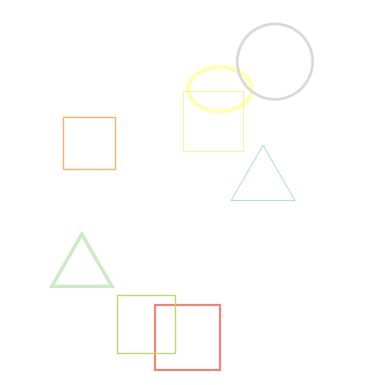[{"shape": "triangle", "thickness": 0.5, "radius": 0.48, "center": [0.683, 0.527]}, {"shape": "oval", "thickness": 3, "radius": 0.41, "center": [0.571, 0.768]}, {"shape": "square", "thickness": 1.5, "radius": 0.42, "center": [0.487, 0.124]}, {"shape": "square", "thickness": 1, "radius": 0.34, "center": [0.23, 0.628]}, {"shape": "square", "thickness": 1, "radius": 0.38, "center": [0.378, 0.159]}, {"shape": "circle", "thickness": 2, "radius": 0.49, "center": [0.714, 0.84]}, {"shape": "triangle", "thickness": 2.5, "radius": 0.45, "center": [0.213, 0.301]}, {"shape": "square", "thickness": 0.5, "radius": 0.39, "center": [0.552, 0.685]}]